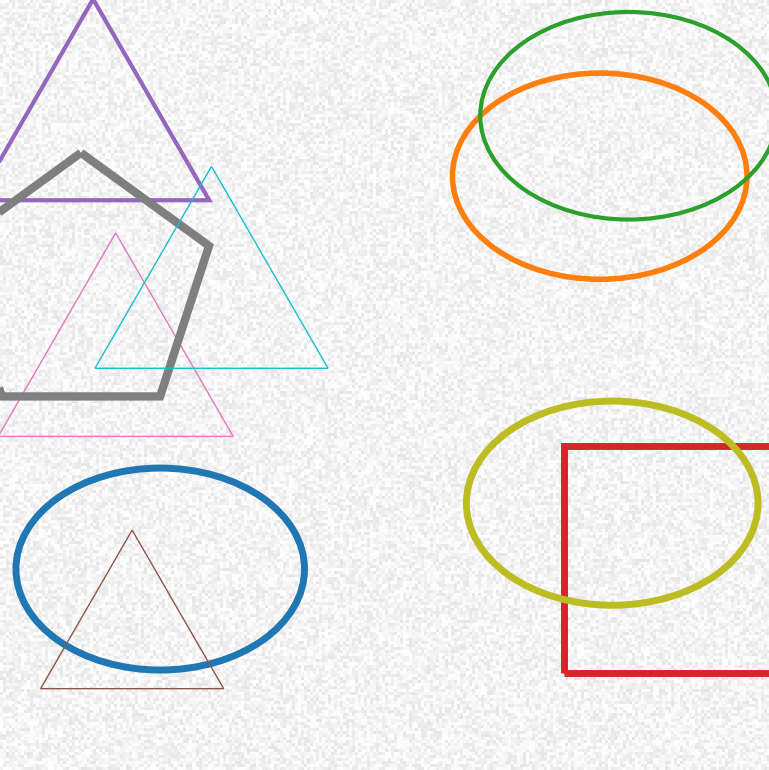[{"shape": "oval", "thickness": 2.5, "radius": 0.94, "center": [0.208, 0.261]}, {"shape": "oval", "thickness": 2, "radius": 0.96, "center": [0.779, 0.771]}, {"shape": "oval", "thickness": 1.5, "radius": 0.96, "center": [0.816, 0.85]}, {"shape": "square", "thickness": 2.5, "radius": 0.74, "center": [0.88, 0.273]}, {"shape": "triangle", "thickness": 1.5, "radius": 0.87, "center": [0.121, 0.827]}, {"shape": "triangle", "thickness": 0.5, "radius": 0.69, "center": [0.172, 0.174]}, {"shape": "triangle", "thickness": 0.5, "radius": 0.88, "center": [0.15, 0.521]}, {"shape": "pentagon", "thickness": 3, "radius": 0.87, "center": [0.105, 0.627]}, {"shape": "oval", "thickness": 2.5, "radius": 0.95, "center": [0.795, 0.347]}, {"shape": "triangle", "thickness": 0.5, "radius": 0.87, "center": [0.275, 0.609]}]